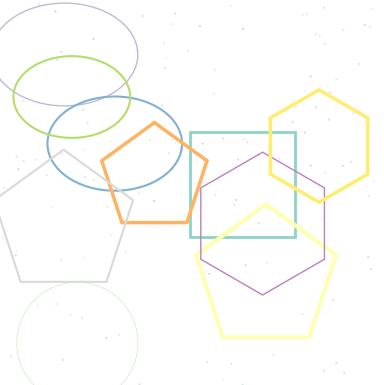[{"shape": "square", "thickness": 2, "radius": 0.68, "center": [0.629, 0.521]}, {"shape": "pentagon", "thickness": 3, "radius": 0.96, "center": [0.691, 0.279]}, {"shape": "oval", "thickness": 1, "radius": 0.95, "center": [0.167, 0.858]}, {"shape": "oval", "thickness": 1.5, "radius": 0.87, "center": [0.298, 0.627]}, {"shape": "pentagon", "thickness": 2.5, "radius": 0.72, "center": [0.401, 0.538]}, {"shape": "oval", "thickness": 1.5, "radius": 0.76, "center": [0.187, 0.748]}, {"shape": "pentagon", "thickness": 1.5, "radius": 0.95, "center": [0.165, 0.421]}, {"shape": "hexagon", "thickness": 1, "radius": 0.93, "center": [0.682, 0.419]}, {"shape": "circle", "thickness": 0.5, "radius": 0.79, "center": [0.201, 0.109]}, {"shape": "hexagon", "thickness": 2.5, "radius": 0.73, "center": [0.829, 0.621]}]